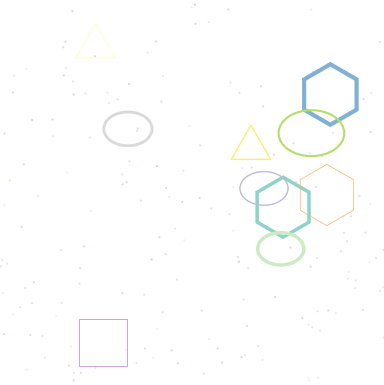[{"shape": "hexagon", "thickness": 2.5, "radius": 0.39, "center": [0.735, 0.462]}, {"shape": "triangle", "thickness": 0.5, "radius": 0.3, "center": [0.248, 0.879]}, {"shape": "oval", "thickness": 1, "radius": 0.31, "center": [0.686, 0.511]}, {"shape": "hexagon", "thickness": 3, "radius": 0.39, "center": [0.858, 0.754]}, {"shape": "hexagon", "thickness": 0.5, "radius": 0.4, "center": [0.849, 0.494]}, {"shape": "oval", "thickness": 1.5, "radius": 0.43, "center": [0.809, 0.654]}, {"shape": "oval", "thickness": 2, "radius": 0.31, "center": [0.332, 0.665]}, {"shape": "square", "thickness": 0.5, "radius": 0.31, "center": [0.268, 0.111]}, {"shape": "oval", "thickness": 2.5, "radius": 0.3, "center": [0.729, 0.354]}, {"shape": "triangle", "thickness": 1, "radius": 0.3, "center": [0.652, 0.616]}]